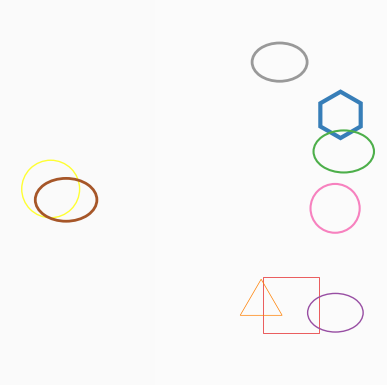[{"shape": "square", "thickness": 0.5, "radius": 0.36, "center": [0.752, 0.207]}, {"shape": "hexagon", "thickness": 3, "radius": 0.3, "center": [0.879, 0.702]}, {"shape": "oval", "thickness": 1.5, "radius": 0.39, "center": [0.887, 0.607]}, {"shape": "oval", "thickness": 1, "radius": 0.36, "center": [0.865, 0.188]}, {"shape": "triangle", "thickness": 0.5, "radius": 0.31, "center": [0.674, 0.212]}, {"shape": "circle", "thickness": 1, "radius": 0.37, "center": [0.131, 0.509]}, {"shape": "oval", "thickness": 2, "radius": 0.4, "center": [0.171, 0.481]}, {"shape": "circle", "thickness": 1.5, "radius": 0.32, "center": [0.865, 0.459]}, {"shape": "oval", "thickness": 2, "radius": 0.36, "center": [0.722, 0.839]}]